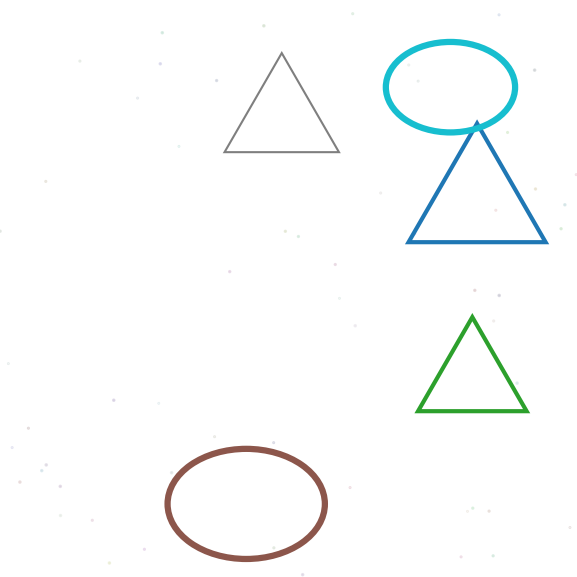[{"shape": "triangle", "thickness": 2, "radius": 0.69, "center": [0.826, 0.648]}, {"shape": "triangle", "thickness": 2, "radius": 0.54, "center": [0.818, 0.341]}, {"shape": "oval", "thickness": 3, "radius": 0.68, "center": [0.426, 0.127]}, {"shape": "triangle", "thickness": 1, "radius": 0.57, "center": [0.488, 0.793]}, {"shape": "oval", "thickness": 3, "radius": 0.56, "center": [0.78, 0.848]}]